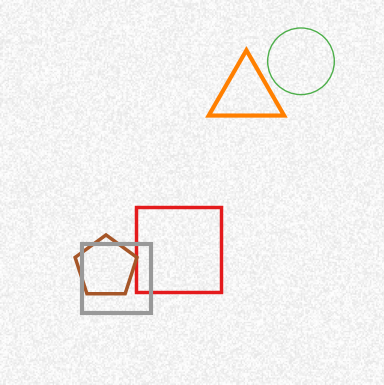[{"shape": "square", "thickness": 2.5, "radius": 0.55, "center": [0.464, 0.351]}, {"shape": "circle", "thickness": 1, "radius": 0.43, "center": [0.782, 0.841]}, {"shape": "triangle", "thickness": 3, "radius": 0.57, "center": [0.64, 0.756]}, {"shape": "pentagon", "thickness": 2.5, "radius": 0.42, "center": [0.275, 0.305]}, {"shape": "square", "thickness": 3, "radius": 0.45, "center": [0.303, 0.277]}]